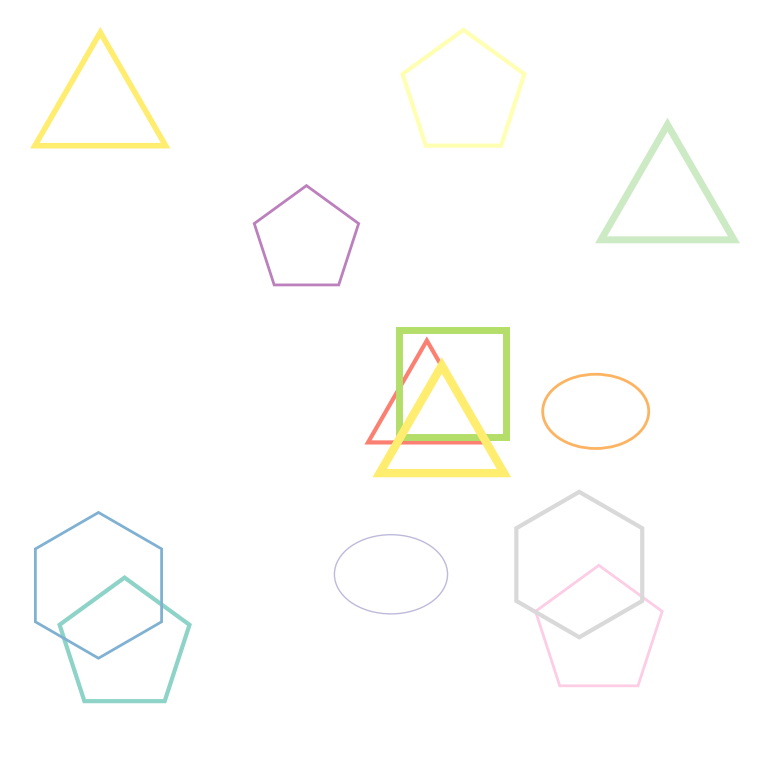[{"shape": "pentagon", "thickness": 1.5, "radius": 0.44, "center": [0.162, 0.161]}, {"shape": "pentagon", "thickness": 1.5, "radius": 0.42, "center": [0.602, 0.878]}, {"shape": "oval", "thickness": 0.5, "radius": 0.37, "center": [0.508, 0.254]}, {"shape": "triangle", "thickness": 1.5, "radius": 0.44, "center": [0.554, 0.47]}, {"shape": "hexagon", "thickness": 1, "radius": 0.47, "center": [0.128, 0.24]}, {"shape": "oval", "thickness": 1, "radius": 0.34, "center": [0.774, 0.466]}, {"shape": "square", "thickness": 2.5, "radius": 0.35, "center": [0.588, 0.501]}, {"shape": "pentagon", "thickness": 1, "radius": 0.43, "center": [0.778, 0.179]}, {"shape": "hexagon", "thickness": 1.5, "radius": 0.47, "center": [0.752, 0.267]}, {"shape": "pentagon", "thickness": 1, "radius": 0.36, "center": [0.398, 0.688]}, {"shape": "triangle", "thickness": 2.5, "radius": 0.5, "center": [0.867, 0.738]}, {"shape": "triangle", "thickness": 2, "radius": 0.49, "center": [0.13, 0.86]}, {"shape": "triangle", "thickness": 3, "radius": 0.47, "center": [0.574, 0.432]}]